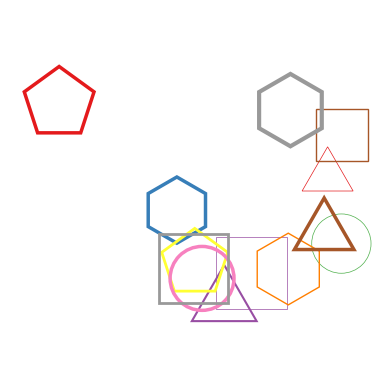[{"shape": "pentagon", "thickness": 2.5, "radius": 0.48, "center": [0.154, 0.732]}, {"shape": "triangle", "thickness": 0.5, "radius": 0.38, "center": [0.851, 0.542]}, {"shape": "hexagon", "thickness": 2.5, "radius": 0.43, "center": [0.459, 0.454]}, {"shape": "circle", "thickness": 0.5, "radius": 0.39, "center": [0.887, 0.367]}, {"shape": "triangle", "thickness": 1.5, "radius": 0.49, "center": [0.582, 0.214]}, {"shape": "square", "thickness": 0.5, "radius": 0.46, "center": [0.653, 0.292]}, {"shape": "hexagon", "thickness": 1, "radius": 0.47, "center": [0.749, 0.301]}, {"shape": "pentagon", "thickness": 2, "radius": 0.45, "center": [0.506, 0.317]}, {"shape": "square", "thickness": 1, "radius": 0.34, "center": [0.888, 0.65]}, {"shape": "triangle", "thickness": 2.5, "radius": 0.45, "center": [0.842, 0.396]}, {"shape": "circle", "thickness": 2.5, "radius": 0.42, "center": [0.525, 0.277]}, {"shape": "square", "thickness": 2, "radius": 0.45, "center": [0.503, 0.303]}, {"shape": "hexagon", "thickness": 3, "radius": 0.47, "center": [0.754, 0.714]}]